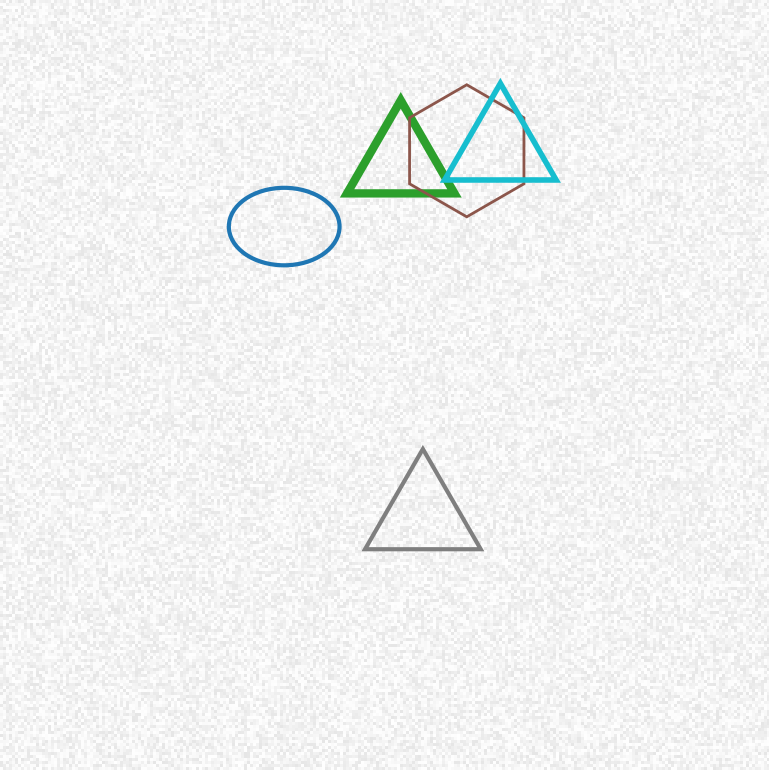[{"shape": "oval", "thickness": 1.5, "radius": 0.36, "center": [0.369, 0.706]}, {"shape": "triangle", "thickness": 3, "radius": 0.4, "center": [0.52, 0.789]}, {"shape": "hexagon", "thickness": 1, "radius": 0.43, "center": [0.606, 0.804]}, {"shape": "triangle", "thickness": 1.5, "radius": 0.43, "center": [0.549, 0.33]}, {"shape": "triangle", "thickness": 2, "radius": 0.42, "center": [0.65, 0.808]}]